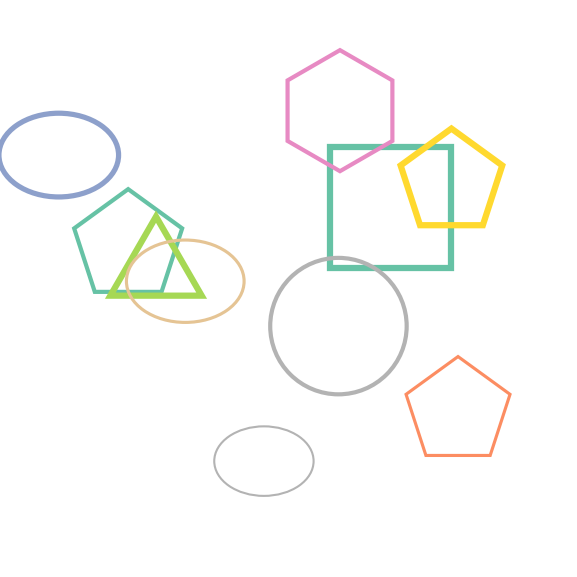[{"shape": "pentagon", "thickness": 2, "radius": 0.49, "center": [0.222, 0.573]}, {"shape": "square", "thickness": 3, "radius": 0.53, "center": [0.676, 0.64]}, {"shape": "pentagon", "thickness": 1.5, "radius": 0.47, "center": [0.793, 0.287]}, {"shape": "oval", "thickness": 2.5, "radius": 0.52, "center": [0.102, 0.731]}, {"shape": "hexagon", "thickness": 2, "radius": 0.52, "center": [0.589, 0.808]}, {"shape": "triangle", "thickness": 3, "radius": 0.46, "center": [0.27, 0.533]}, {"shape": "pentagon", "thickness": 3, "radius": 0.46, "center": [0.782, 0.684]}, {"shape": "oval", "thickness": 1.5, "radius": 0.51, "center": [0.321, 0.512]}, {"shape": "oval", "thickness": 1, "radius": 0.43, "center": [0.457, 0.201]}, {"shape": "circle", "thickness": 2, "radius": 0.59, "center": [0.586, 0.434]}]